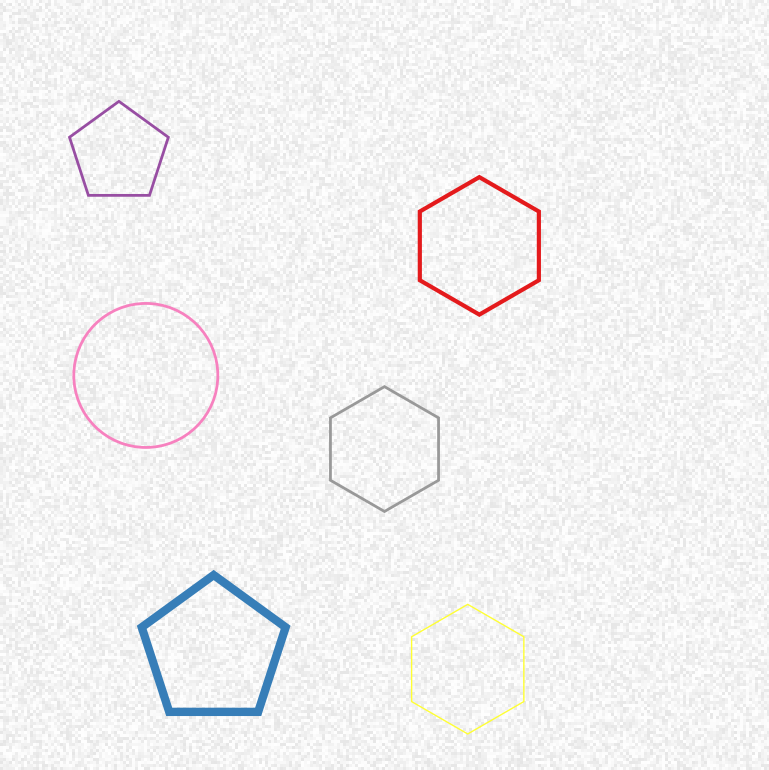[{"shape": "hexagon", "thickness": 1.5, "radius": 0.45, "center": [0.623, 0.681]}, {"shape": "pentagon", "thickness": 3, "radius": 0.49, "center": [0.278, 0.155]}, {"shape": "pentagon", "thickness": 1, "radius": 0.34, "center": [0.154, 0.801]}, {"shape": "hexagon", "thickness": 0.5, "radius": 0.42, "center": [0.607, 0.131]}, {"shape": "circle", "thickness": 1, "radius": 0.47, "center": [0.189, 0.512]}, {"shape": "hexagon", "thickness": 1, "radius": 0.41, "center": [0.499, 0.417]}]